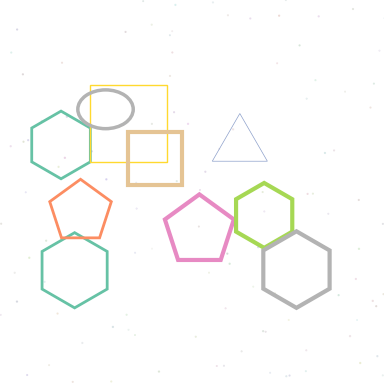[{"shape": "hexagon", "thickness": 2, "radius": 0.49, "center": [0.194, 0.298]}, {"shape": "hexagon", "thickness": 2, "radius": 0.44, "center": [0.159, 0.624]}, {"shape": "pentagon", "thickness": 2, "radius": 0.42, "center": [0.209, 0.45]}, {"shape": "triangle", "thickness": 0.5, "radius": 0.41, "center": [0.623, 0.623]}, {"shape": "pentagon", "thickness": 3, "radius": 0.47, "center": [0.518, 0.401]}, {"shape": "hexagon", "thickness": 3, "radius": 0.42, "center": [0.686, 0.44]}, {"shape": "square", "thickness": 1, "radius": 0.5, "center": [0.334, 0.679]}, {"shape": "square", "thickness": 3, "radius": 0.35, "center": [0.403, 0.588]}, {"shape": "hexagon", "thickness": 3, "radius": 0.5, "center": [0.77, 0.3]}, {"shape": "oval", "thickness": 2.5, "radius": 0.36, "center": [0.274, 0.716]}]